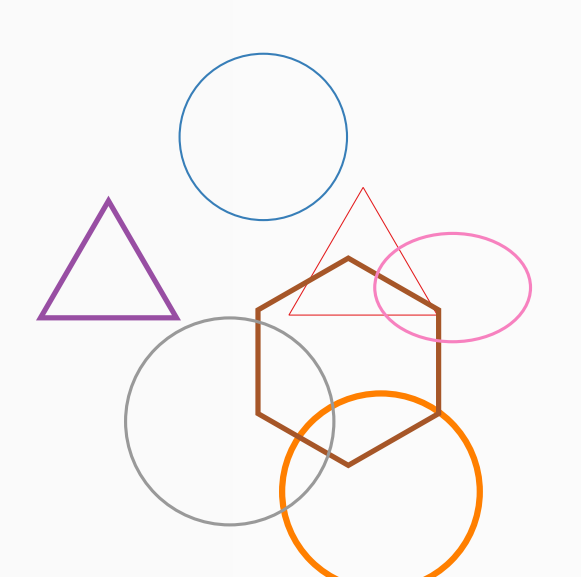[{"shape": "triangle", "thickness": 0.5, "radius": 0.74, "center": [0.625, 0.527]}, {"shape": "circle", "thickness": 1, "radius": 0.72, "center": [0.453, 0.762]}, {"shape": "triangle", "thickness": 2.5, "radius": 0.68, "center": [0.187, 0.516]}, {"shape": "circle", "thickness": 3, "radius": 0.85, "center": [0.655, 0.148]}, {"shape": "hexagon", "thickness": 2.5, "radius": 0.9, "center": [0.599, 0.373]}, {"shape": "oval", "thickness": 1.5, "radius": 0.67, "center": [0.779, 0.501]}, {"shape": "circle", "thickness": 1.5, "radius": 0.9, "center": [0.395, 0.269]}]